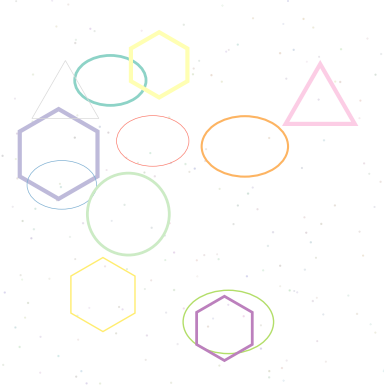[{"shape": "oval", "thickness": 2, "radius": 0.46, "center": [0.287, 0.791]}, {"shape": "hexagon", "thickness": 3, "radius": 0.42, "center": [0.413, 0.832]}, {"shape": "hexagon", "thickness": 3, "radius": 0.58, "center": [0.152, 0.6]}, {"shape": "oval", "thickness": 0.5, "radius": 0.47, "center": [0.397, 0.634]}, {"shape": "oval", "thickness": 0.5, "radius": 0.45, "center": [0.161, 0.52]}, {"shape": "oval", "thickness": 1.5, "radius": 0.56, "center": [0.636, 0.62]}, {"shape": "oval", "thickness": 1, "radius": 0.59, "center": [0.593, 0.164]}, {"shape": "triangle", "thickness": 3, "radius": 0.52, "center": [0.832, 0.73]}, {"shape": "triangle", "thickness": 0.5, "radius": 0.5, "center": [0.17, 0.742]}, {"shape": "hexagon", "thickness": 2, "radius": 0.42, "center": [0.583, 0.147]}, {"shape": "circle", "thickness": 2, "radius": 0.53, "center": [0.333, 0.444]}, {"shape": "hexagon", "thickness": 1, "radius": 0.48, "center": [0.267, 0.235]}]